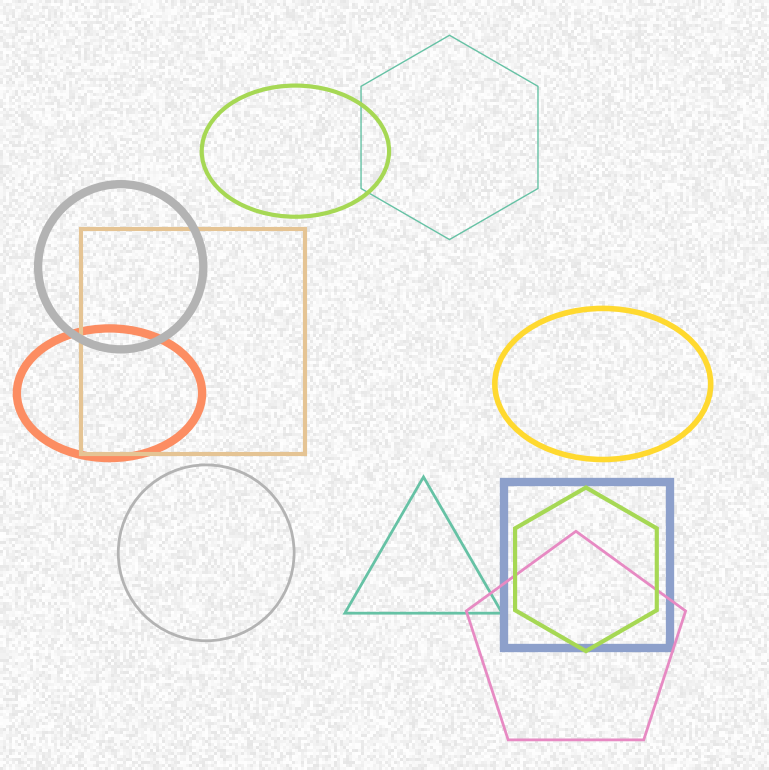[{"shape": "triangle", "thickness": 1, "radius": 0.59, "center": [0.55, 0.263]}, {"shape": "hexagon", "thickness": 0.5, "radius": 0.66, "center": [0.584, 0.822]}, {"shape": "oval", "thickness": 3, "radius": 0.6, "center": [0.142, 0.489]}, {"shape": "square", "thickness": 3, "radius": 0.54, "center": [0.762, 0.266]}, {"shape": "pentagon", "thickness": 1, "radius": 0.75, "center": [0.748, 0.16]}, {"shape": "hexagon", "thickness": 1.5, "radius": 0.53, "center": [0.761, 0.261]}, {"shape": "oval", "thickness": 1.5, "radius": 0.61, "center": [0.384, 0.804]}, {"shape": "oval", "thickness": 2, "radius": 0.7, "center": [0.783, 0.501]}, {"shape": "square", "thickness": 1.5, "radius": 0.73, "center": [0.251, 0.556]}, {"shape": "circle", "thickness": 3, "radius": 0.54, "center": [0.157, 0.654]}, {"shape": "circle", "thickness": 1, "radius": 0.57, "center": [0.268, 0.282]}]